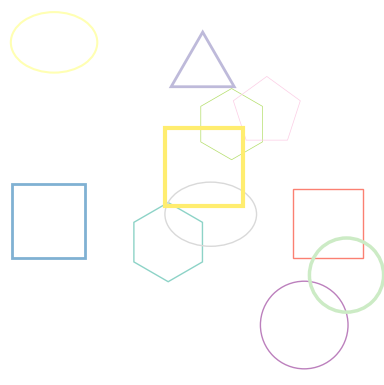[{"shape": "hexagon", "thickness": 1, "radius": 0.51, "center": [0.437, 0.371]}, {"shape": "oval", "thickness": 1.5, "radius": 0.56, "center": [0.14, 0.89]}, {"shape": "triangle", "thickness": 2, "radius": 0.47, "center": [0.526, 0.822]}, {"shape": "square", "thickness": 1, "radius": 0.45, "center": [0.852, 0.419]}, {"shape": "square", "thickness": 2, "radius": 0.48, "center": [0.126, 0.426]}, {"shape": "hexagon", "thickness": 0.5, "radius": 0.46, "center": [0.602, 0.678]}, {"shape": "pentagon", "thickness": 0.5, "radius": 0.46, "center": [0.693, 0.71]}, {"shape": "oval", "thickness": 1, "radius": 0.6, "center": [0.547, 0.444]}, {"shape": "circle", "thickness": 1, "radius": 0.57, "center": [0.79, 0.156]}, {"shape": "circle", "thickness": 2.5, "radius": 0.48, "center": [0.9, 0.286]}, {"shape": "square", "thickness": 3, "radius": 0.5, "center": [0.529, 0.567]}]